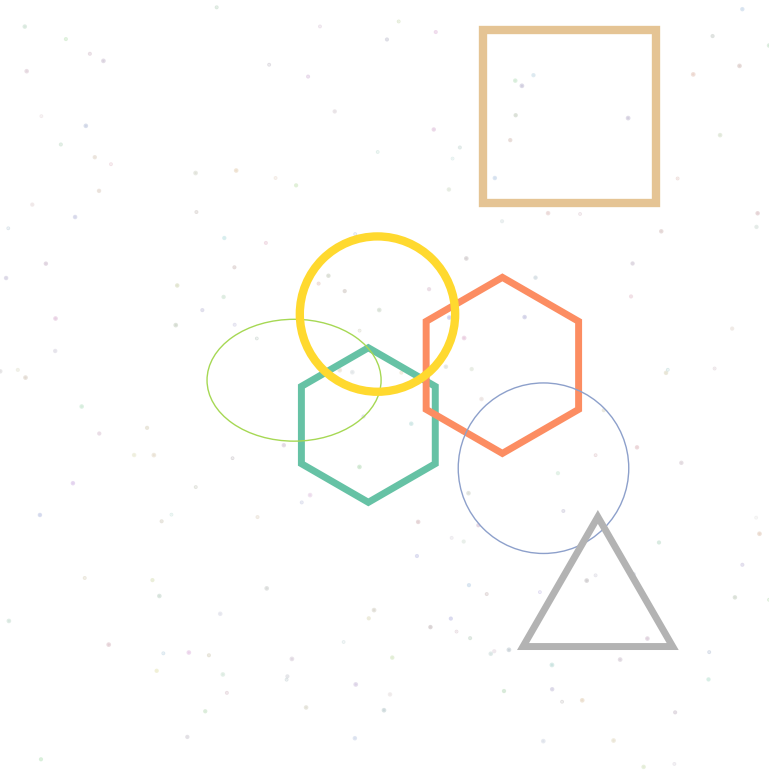[{"shape": "hexagon", "thickness": 2.5, "radius": 0.5, "center": [0.478, 0.448]}, {"shape": "hexagon", "thickness": 2.5, "radius": 0.57, "center": [0.652, 0.525]}, {"shape": "circle", "thickness": 0.5, "radius": 0.55, "center": [0.706, 0.392]}, {"shape": "oval", "thickness": 0.5, "radius": 0.57, "center": [0.382, 0.506]}, {"shape": "circle", "thickness": 3, "radius": 0.5, "center": [0.49, 0.592]}, {"shape": "square", "thickness": 3, "radius": 0.56, "center": [0.739, 0.849]}, {"shape": "triangle", "thickness": 2.5, "radius": 0.56, "center": [0.776, 0.216]}]